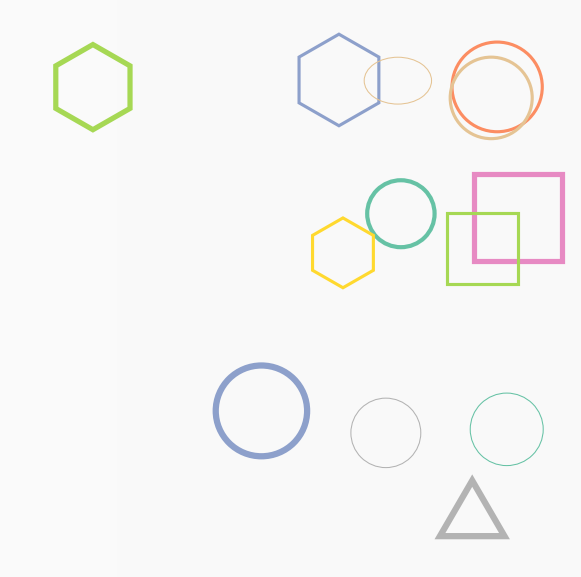[{"shape": "circle", "thickness": 0.5, "radius": 0.31, "center": [0.872, 0.256]}, {"shape": "circle", "thickness": 2, "radius": 0.29, "center": [0.69, 0.629]}, {"shape": "circle", "thickness": 1.5, "radius": 0.39, "center": [0.855, 0.849]}, {"shape": "circle", "thickness": 3, "radius": 0.39, "center": [0.45, 0.288]}, {"shape": "hexagon", "thickness": 1.5, "radius": 0.4, "center": [0.583, 0.861]}, {"shape": "square", "thickness": 2.5, "radius": 0.38, "center": [0.891, 0.623]}, {"shape": "hexagon", "thickness": 2.5, "radius": 0.37, "center": [0.16, 0.848]}, {"shape": "square", "thickness": 1.5, "radius": 0.31, "center": [0.831, 0.569]}, {"shape": "hexagon", "thickness": 1.5, "radius": 0.3, "center": [0.59, 0.561]}, {"shape": "oval", "thickness": 0.5, "radius": 0.29, "center": [0.685, 0.859]}, {"shape": "circle", "thickness": 1.5, "radius": 0.35, "center": [0.845, 0.83]}, {"shape": "triangle", "thickness": 3, "radius": 0.32, "center": [0.812, 0.103]}, {"shape": "circle", "thickness": 0.5, "radius": 0.3, "center": [0.664, 0.25]}]